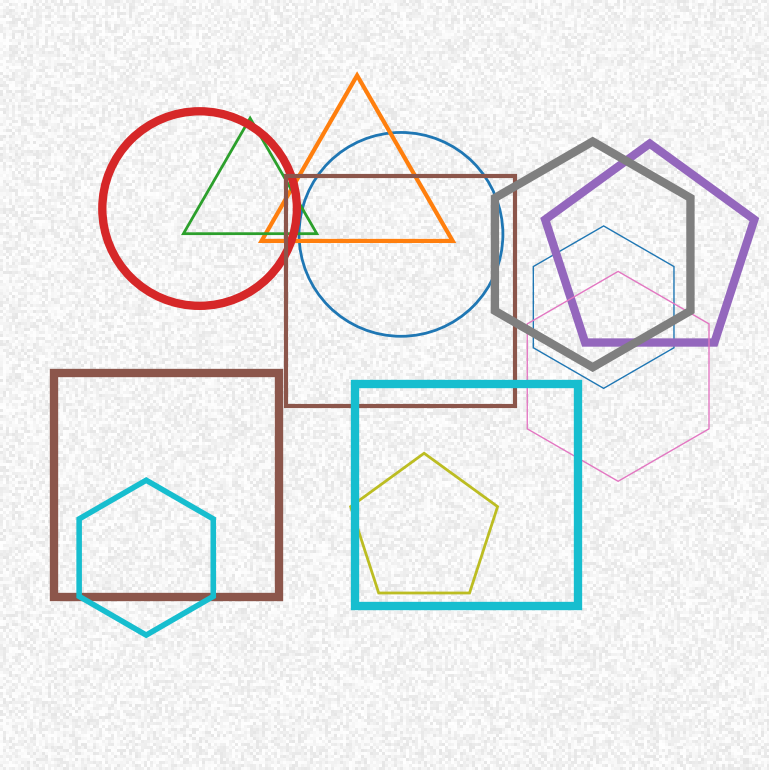[{"shape": "circle", "thickness": 1, "radius": 0.66, "center": [0.521, 0.696]}, {"shape": "hexagon", "thickness": 0.5, "radius": 0.53, "center": [0.784, 0.601]}, {"shape": "triangle", "thickness": 1.5, "radius": 0.72, "center": [0.464, 0.759]}, {"shape": "triangle", "thickness": 1, "radius": 0.5, "center": [0.325, 0.747]}, {"shape": "circle", "thickness": 3, "radius": 0.63, "center": [0.259, 0.729]}, {"shape": "pentagon", "thickness": 3, "radius": 0.71, "center": [0.844, 0.671]}, {"shape": "square", "thickness": 3, "radius": 0.73, "center": [0.216, 0.37]}, {"shape": "square", "thickness": 1.5, "radius": 0.75, "center": [0.52, 0.622]}, {"shape": "hexagon", "thickness": 0.5, "radius": 0.68, "center": [0.803, 0.511]}, {"shape": "hexagon", "thickness": 3, "radius": 0.73, "center": [0.77, 0.67]}, {"shape": "pentagon", "thickness": 1, "radius": 0.5, "center": [0.551, 0.311]}, {"shape": "hexagon", "thickness": 2, "radius": 0.5, "center": [0.19, 0.276]}, {"shape": "square", "thickness": 3, "radius": 0.72, "center": [0.606, 0.357]}]